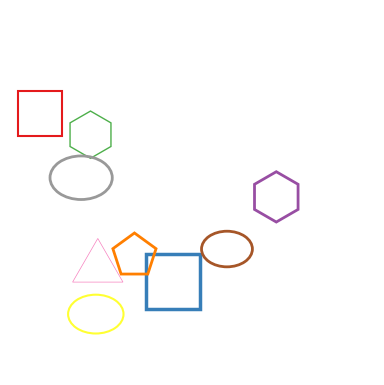[{"shape": "square", "thickness": 1.5, "radius": 0.29, "center": [0.104, 0.705]}, {"shape": "square", "thickness": 2.5, "radius": 0.35, "center": [0.449, 0.269]}, {"shape": "hexagon", "thickness": 1, "radius": 0.31, "center": [0.235, 0.65]}, {"shape": "hexagon", "thickness": 2, "radius": 0.33, "center": [0.718, 0.489]}, {"shape": "pentagon", "thickness": 2, "radius": 0.29, "center": [0.349, 0.336]}, {"shape": "oval", "thickness": 1.5, "radius": 0.36, "center": [0.249, 0.184]}, {"shape": "oval", "thickness": 2, "radius": 0.33, "center": [0.59, 0.353]}, {"shape": "triangle", "thickness": 0.5, "radius": 0.38, "center": [0.254, 0.305]}, {"shape": "oval", "thickness": 2, "radius": 0.4, "center": [0.211, 0.538]}]